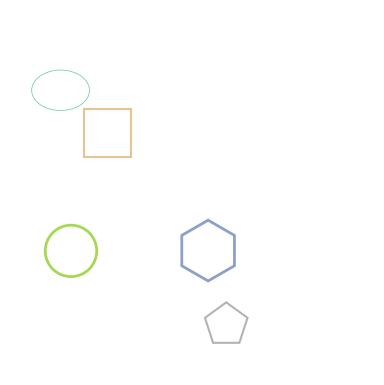[{"shape": "oval", "thickness": 0.5, "radius": 0.38, "center": [0.157, 0.765]}, {"shape": "hexagon", "thickness": 2, "radius": 0.39, "center": [0.541, 0.349]}, {"shape": "circle", "thickness": 2, "radius": 0.33, "center": [0.184, 0.348]}, {"shape": "square", "thickness": 1.5, "radius": 0.31, "center": [0.279, 0.655]}, {"shape": "pentagon", "thickness": 1.5, "radius": 0.29, "center": [0.588, 0.157]}]